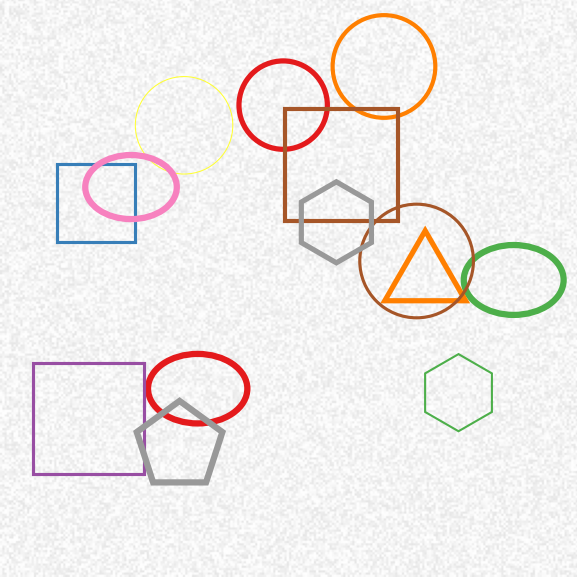[{"shape": "oval", "thickness": 3, "radius": 0.43, "center": [0.342, 0.326]}, {"shape": "circle", "thickness": 2.5, "radius": 0.38, "center": [0.49, 0.817]}, {"shape": "square", "thickness": 1.5, "radius": 0.34, "center": [0.167, 0.648]}, {"shape": "hexagon", "thickness": 1, "radius": 0.33, "center": [0.794, 0.319]}, {"shape": "oval", "thickness": 3, "radius": 0.43, "center": [0.89, 0.514]}, {"shape": "square", "thickness": 1.5, "radius": 0.48, "center": [0.153, 0.274]}, {"shape": "circle", "thickness": 2, "radius": 0.44, "center": [0.665, 0.884]}, {"shape": "triangle", "thickness": 2.5, "radius": 0.4, "center": [0.736, 0.519]}, {"shape": "circle", "thickness": 0.5, "radius": 0.42, "center": [0.319, 0.782]}, {"shape": "circle", "thickness": 1.5, "radius": 0.49, "center": [0.721, 0.547]}, {"shape": "square", "thickness": 2, "radius": 0.49, "center": [0.592, 0.713]}, {"shape": "oval", "thickness": 3, "radius": 0.4, "center": [0.227, 0.675]}, {"shape": "hexagon", "thickness": 2.5, "radius": 0.35, "center": [0.582, 0.614]}, {"shape": "pentagon", "thickness": 3, "radius": 0.39, "center": [0.311, 0.227]}]